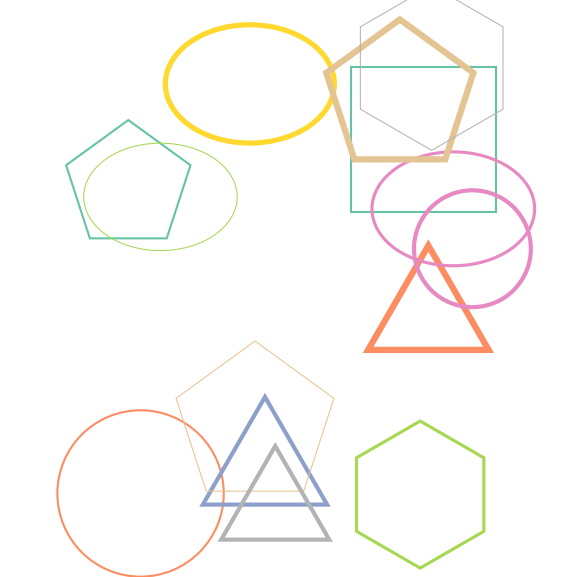[{"shape": "square", "thickness": 1, "radius": 0.63, "center": [0.734, 0.757]}, {"shape": "pentagon", "thickness": 1, "radius": 0.57, "center": [0.222, 0.678]}, {"shape": "circle", "thickness": 1, "radius": 0.72, "center": [0.243, 0.145]}, {"shape": "triangle", "thickness": 3, "radius": 0.6, "center": [0.742, 0.454]}, {"shape": "triangle", "thickness": 2, "radius": 0.62, "center": [0.459, 0.187]}, {"shape": "oval", "thickness": 1.5, "radius": 0.7, "center": [0.785, 0.638]}, {"shape": "circle", "thickness": 2, "radius": 0.51, "center": [0.818, 0.568]}, {"shape": "oval", "thickness": 0.5, "radius": 0.66, "center": [0.278, 0.658]}, {"shape": "hexagon", "thickness": 1.5, "radius": 0.64, "center": [0.728, 0.143]}, {"shape": "oval", "thickness": 2.5, "radius": 0.73, "center": [0.433, 0.854]}, {"shape": "pentagon", "thickness": 0.5, "radius": 0.72, "center": [0.442, 0.265]}, {"shape": "pentagon", "thickness": 3, "radius": 0.67, "center": [0.692, 0.832]}, {"shape": "hexagon", "thickness": 0.5, "radius": 0.71, "center": [0.748, 0.881]}, {"shape": "triangle", "thickness": 2, "radius": 0.54, "center": [0.477, 0.119]}]